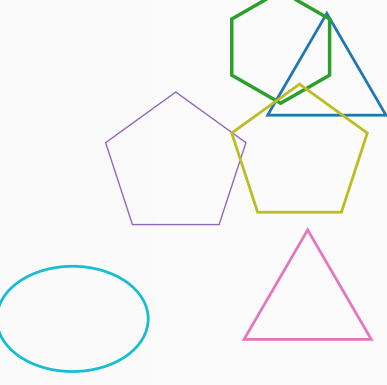[{"shape": "triangle", "thickness": 2, "radius": 0.88, "center": [0.843, 0.789]}, {"shape": "hexagon", "thickness": 2.5, "radius": 0.73, "center": [0.724, 0.878]}, {"shape": "pentagon", "thickness": 1, "radius": 0.95, "center": [0.454, 0.571]}, {"shape": "triangle", "thickness": 2, "radius": 0.95, "center": [0.794, 0.213]}, {"shape": "pentagon", "thickness": 2, "radius": 0.92, "center": [0.773, 0.598]}, {"shape": "oval", "thickness": 2, "radius": 0.98, "center": [0.187, 0.172]}]